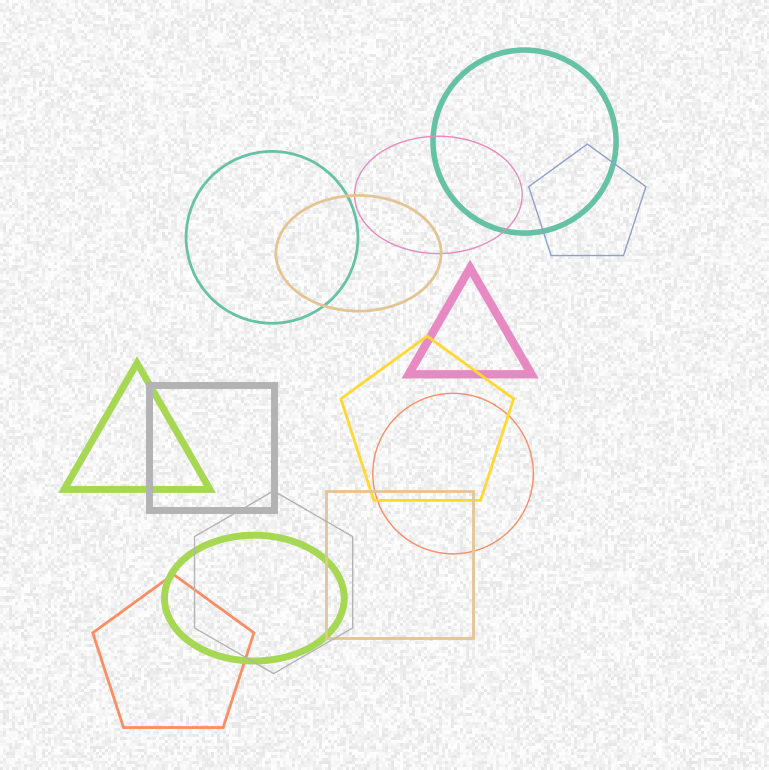[{"shape": "circle", "thickness": 2, "radius": 0.59, "center": [0.681, 0.816]}, {"shape": "circle", "thickness": 1, "radius": 0.56, "center": [0.353, 0.692]}, {"shape": "circle", "thickness": 0.5, "radius": 0.52, "center": [0.588, 0.385]}, {"shape": "pentagon", "thickness": 1, "radius": 0.55, "center": [0.225, 0.144]}, {"shape": "pentagon", "thickness": 0.5, "radius": 0.4, "center": [0.763, 0.733]}, {"shape": "oval", "thickness": 0.5, "radius": 0.54, "center": [0.569, 0.747]}, {"shape": "triangle", "thickness": 3, "radius": 0.46, "center": [0.61, 0.56]}, {"shape": "triangle", "thickness": 2.5, "radius": 0.55, "center": [0.178, 0.419]}, {"shape": "oval", "thickness": 2.5, "radius": 0.58, "center": [0.33, 0.223]}, {"shape": "pentagon", "thickness": 1, "radius": 0.59, "center": [0.555, 0.446]}, {"shape": "oval", "thickness": 1, "radius": 0.54, "center": [0.466, 0.671]}, {"shape": "square", "thickness": 1, "radius": 0.48, "center": [0.519, 0.267]}, {"shape": "square", "thickness": 2.5, "radius": 0.41, "center": [0.275, 0.419]}, {"shape": "hexagon", "thickness": 0.5, "radius": 0.59, "center": [0.355, 0.244]}]